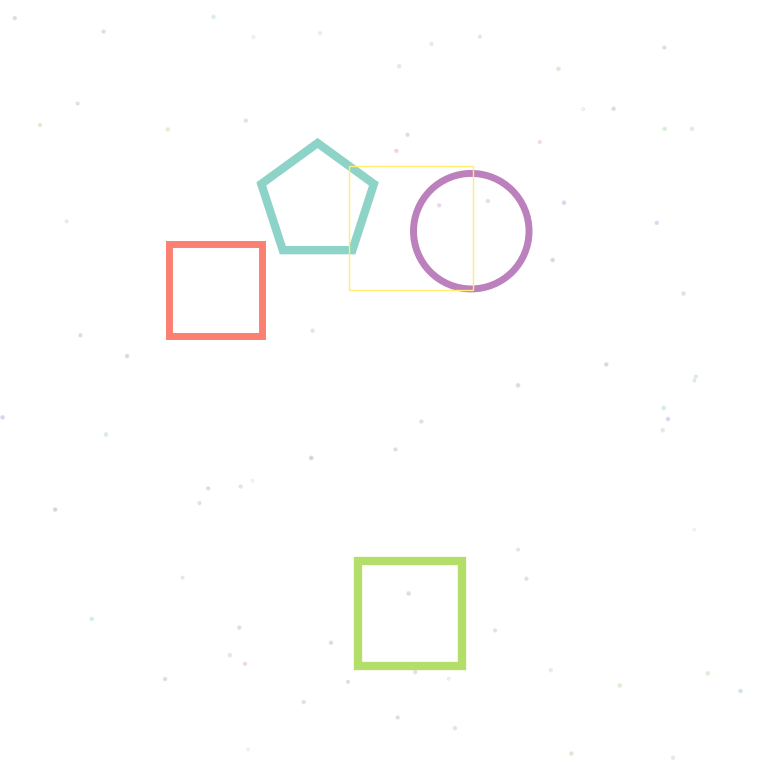[{"shape": "pentagon", "thickness": 3, "radius": 0.38, "center": [0.412, 0.737]}, {"shape": "square", "thickness": 2.5, "radius": 0.3, "center": [0.28, 0.624]}, {"shape": "square", "thickness": 3, "radius": 0.34, "center": [0.532, 0.203]}, {"shape": "circle", "thickness": 2.5, "radius": 0.38, "center": [0.612, 0.7]}, {"shape": "square", "thickness": 0.5, "radius": 0.4, "center": [0.533, 0.703]}]